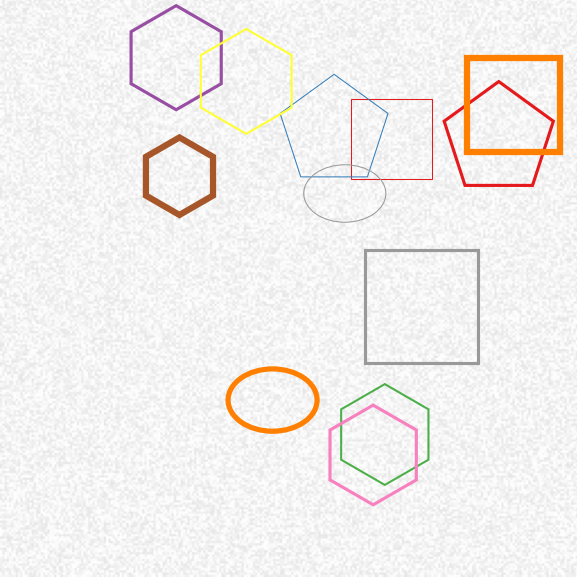[{"shape": "square", "thickness": 0.5, "radius": 0.35, "center": [0.678, 0.759]}, {"shape": "pentagon", "thickness": 1.5, "radius": 0.5, "center": [0.864, 0.759]}, {"shape": "pentagon", "thickness": 0.5, "radius": 0.49, "center": [0.579, 0.772]}, {"shape": "hexagon", "thickness": 1, "radius": 0.44, "center": [0.666, 0.247]}, {"shape": "hexagon", "thickness": 1.5, "radius": 0.45, "center": [0.305, 0.899]}, {"shape": "oval", "thickness": 2.5, "radius": 0.39, "center": [0.472, 0.306]}, {"shape": "square", "thickness": 3, "radius": 0.4, "center": [0.89, 0.817]}, {"shape": "hexagon", "thickness": 1, "radius": 0.45, "center": [0.426, 0.858]}, {"shape": "hexagon", "thickness": 3, "radius": 0.34, "center": [0.311, 0.694]}, {"shape": "hexagon", "thickness": 1.5, "radius": 0.43, "center": [0.646, 0.211]}, {"shape": "oval", "thickness": 0.5, "radius": 0.36, "center": [0.597, 0.664]}, {"shape": "square", "thickness": 1.5, "radius": 0.49, "center": [0.73, 0.469]}]